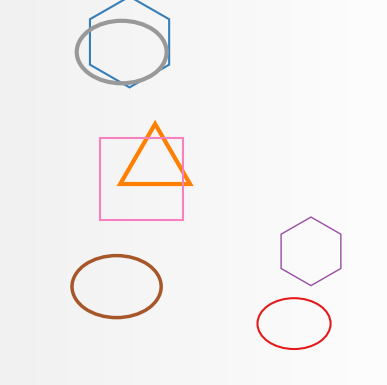[{"shape": "oval", "thickness": 1.5, "radius": 0.47, "center": [0.759, 0.159]}, {"shape": "hexagon", "thickness": 1.5, "radius": 0.59, "center": [0.334, 0.891]}, {"shape": "hexagon", "thickness": 1, "radius": 0.45, "center": [0.803, 0.347]}, {"shape": "triangle", "thickness": 3, "radius": 0.52, "center": [0.4, 0.574]}, {"shape": "oval", "thickness": 2.5, "radius": 0.58, "center": [0.301, 0.256]}, {"shape": "square", "thickness": 1.5, "radius": 0.54, "center": [0.364, 0.535]}, {"shape": "oval", "thickness": 3, "radius": 0.58, "center": [0.314, 0.865]}]